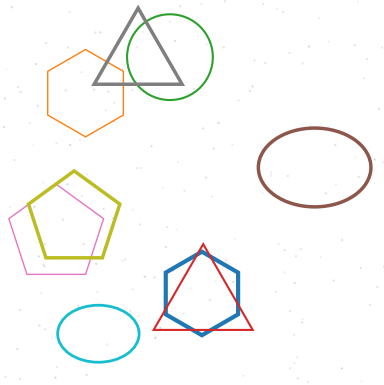[{"shape": "hexagon", "thickness": 3, "radius": 0.54, "center": [0.524, 0.238]}, {"shape": "hexagon", "thickness": 1, "radius": 0.57, "center": [0.222, 0.758]}, {"shape": "circle", "thickness": 1.5, "radius": 0.56, "center": [0.441, 0.852]}, {"shape": "triangle", "thickness": 1.5, "radius": 0.74, "center": [0.528, 0.217]}, {"shape": "oval", "thickness": 2.5, "radius": 0.73, "center": [0.817, 0.565]}, {"shape": "pentagon", "thickness": 1, "radius": 0.65, "center": [0.146, 0.392]}, {"shape": "triangle", "thickness": 2.5, "radius": 0.66, "center": [0.359, 0.847]}, {"shape": "pentagon", "thickness": 2.5, "radius": 0.62, "center": [0.193, 0.431]}, {"shape": "oval", "thickness": 2, "radius": 0.53, "center": [0.256, 0.133]}]